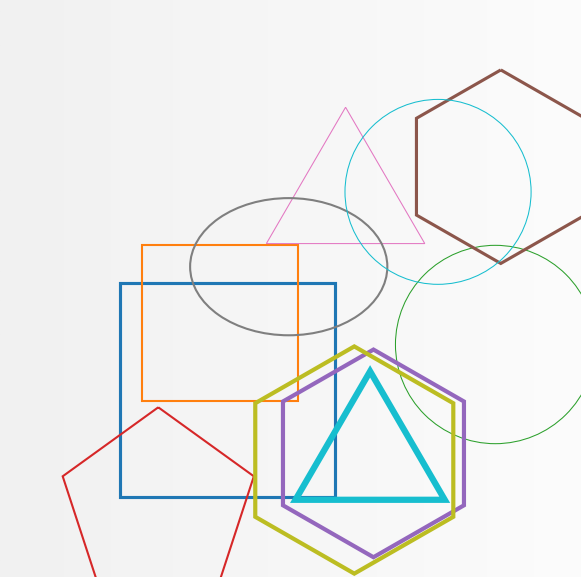[{"shape": "square", "thickness": 1.5, "radius": 0.93, "center": [0.391, 0.324]}, {"shape": "square", "thickness": 1, "radius": 0.68, "center": [0.379, 0.439]}, {"shape": "circle", "thickness": 0.5, "radius": 0.86, "center": [0.852, 0.403]}, {"shape": "pentagon", "thickness": 1, "radius": 0.86, "center": [0.272, 0.121]}, {"shape": "hexagon", "thickness": 2, "radius": 0.9, "center": [0.643, 0.214]}, {"shape": "hexagon", "thickness": 1.5, "radius": 0.84, "center": [0.862, 0.711]}, {"shape": "triangle", "thickness": 0.5, "radius": 0.79, "center": [0.595, 0.656]}, {"shape": "oval", "thickness": 1, "radius": 0.85, "center": [0.497, 0.537]}, {"shape": "hexagon", "thickness": 2, "radius": 0.98, "center": [0.61, 0.203]}, {"shape": "triangle", "thickness": 3, "radius": 0.74, "center": [0.637, 0.208]}, {"shape": "circle", "thickness": 0.5, "radius": 0.8, "center": [0.754, 0.667]}]